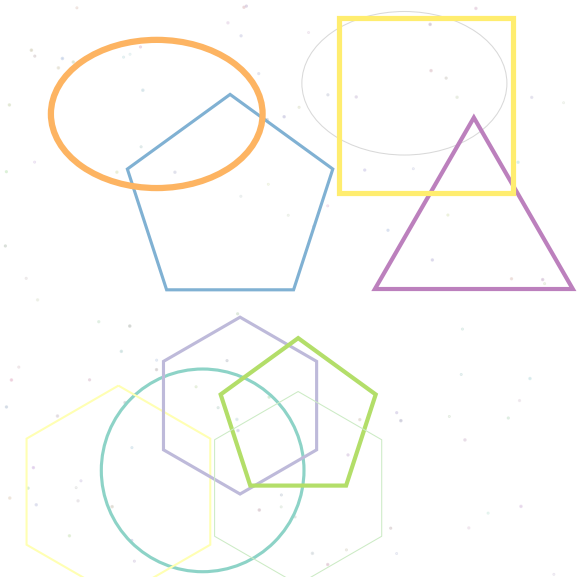[{"shape": "circle", "thickness": 1.5, "radius": 0.88, "center": [0.351, 0.185]}, {"shape": "hexagon", "thickness": 1, "radius": 0.92, "center": [0.205, 0.148]}, {"shape": "hexagon", "thickness": 1.5, "radius": 0.77, "center": [0.416, 0.297]}, {"shape": "pentagon", "thickness": 1.5, "radius": 0.94, "center": [0.398, 0.649]}, {"shape": "oval", "thickness": 3, "radius": 0.92, "center": [0.271, 0.802]}, {"shape": "pentagon", "thickness": 2, "radius": 0.71, "center": [0.516, 0.272]}, {"shape": "oval", "thickness": 0.5, "radius": 0.89, "center": [0.7, 0.855]}, {"shape": "triangle", "thickness": 2, "radius": 0.99, "center": [0.821, 0.598]}, {"shape": "hexagon", "thickness": 0.5, "radius": 0.84, "center": [0.516, 0.154]}, {"shape": "square", "thickness": 2.5, "radius": 0.75, "center": [0.738, 0.816]}]